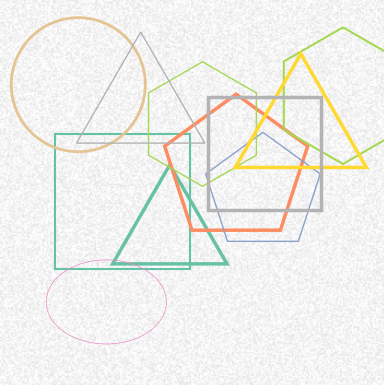[{"shape": "square", "thickness": 1.5, "radius": 0.88, "center": [0.319, 0.478]}, {"shape": "triangle", "thickness": 2.5, "radius": 0.86, "center": [0.441, 0.4]}, {"shape": "pentagon", "thickness": 2.5, "radius": 0.98, "center": [0.613, 0.56]}, {"shape": "pentagon", "thickness": 1, "radius": 0.78, "center": [0.683, 0.5]}, {"shape": "oval", "thickness": 0.5, "radius": 0.78, "center": [0.276, 0.216]}, {"shape": "hexagon", "thickness": 1, "radius": 0.81, "center": [0.526, 0.678]}, {"shape": "hexagon", "thickness": 1.5, "radius": 0.89, "center": [0.891, 0.752]}, {"shape": "triangle", "thickness": 2.5, "radius": 0.98, "center": [0.781, 0.663]}, {"shape": "circle", "thickness": 2, "radius": 0.87, "center": [0.203, 0.78]}, {"shape": "triangle", "thickness": 1, "radius": 0.96, "center": [0.365, 0.724]}, {"shape": "square", "thickness": 2.5, "radius": 0.73, "center": [0.686, 0.6]}]